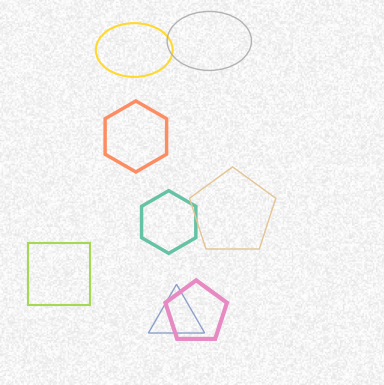[{"shape": "hexagon", "thickness": 2.5, "radius": 0.41, "center": [0.438, 0.423]}, {"shape": "hexagon", "thickness": 2.5, "radius": 0.46, "center": [0.353, 0.646]}, {"shape": "triangle", "thickness": 1, "radius": 0.42, "center": [0.459, 0.177]}, {"shape": "pentagon", "thickness": 3, "radius": 0.42, "center": [0.51, 0.188]}, {"shape": "square", "thickness": 1.5, "radius": 0.4, "center": [0.152, 0.289]}, {"shape": "oval", "thickness": 1.5, "radius": 0.5, "center": [0.349, 0.87]}, {"shape": "pentagon", "thickness": 1, "radius": 0.59, "center": [0.604, 0.449]}, {"shape": "oval", "thickness": 1, "radius": 0.55, "center": [0.544, 0.894]}]